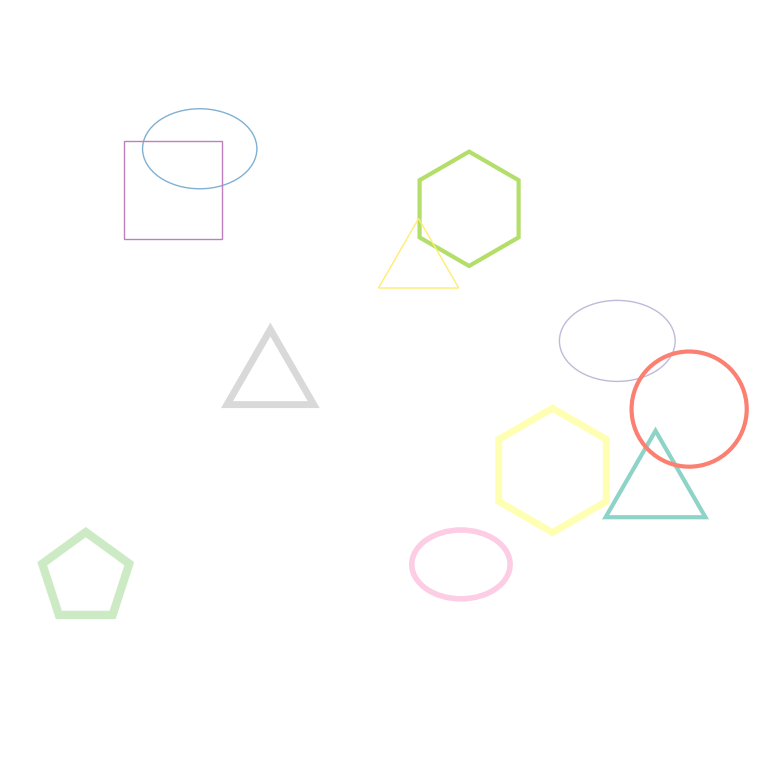[{"shape": "triangle", "thickness": 1.5, "radius": 0.37, "center": [0.851, 0.366]}, {"shape": "hexagon", "thickness": 2.5, "radius": 0.4, "center": [0.718, 0.389]}, {"shape": "oval", "thickness": 0.5, "radius": 0.38, "center": [0.802, 0.557]}, {"shape": "circle", "thickness": 1.5, "radius": 0.37, "center": [0.895, 0.469]}, {"shape": "oval", "thickness": 0.5, "radius": 0.37, "center": [0.259, 0.807]}, {"shape": "hexagon", "thickness": 1.5, "radius": 0.37, "center": [0.609, 0.729]}, {"shape": "oval", "thickness": 2, "radius": 0.32, "center": [0.599, 0.267]}, {"shape": "triangle", "thickness": 2.5, "radius": 0.33, "center": [0.351, 0.507]}, {"shape": "square", "thickness": 0.5, "radius": 0.32, "center": [0.225, 0.753]}, {"shape": "pentagon", "thickness": 3, "radius": 0.3, "center": [0.111, 0.25]}, {"shape": "triangle", "thickness": 0.5, "radius": 0.3, "center": [0.544, 0.656]}]